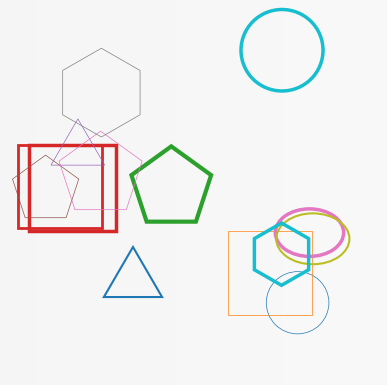[{"shape": "triangle", "thickness": 1.5, "radius": 0.43, "center": [0.343, 0.272]}, {"shape": "circle", "thickness": 0.5, "radius": 0.4, "center": [0.768, 0.214]}, {"shape": "square", "thickness": 0.5, "radius": 0.55, "center": [0.696, 0.29]}, {"shape": "pentagon", "thickness": 3, "radius": 0.54, "center": [0.442, 0.512]}, {"shape": "square", "thickness": 2, "radius": 0.54, "center": [0.155, 0.516]}, {"shape": "square", "thickness": 2.5, "radius": 0.56, "center": [0.187, 0.511]}, {"shape": "triangle", "thickness": 0.5, "radius": 0.4, "center": [0.201, 0.611]}, {"shape": "pentagon", "thickness": 0.5, "radius": 0.45, "center": [0.118, 0.507]}, {"shape": "pentagon", "thickness": 0.5, "radius": 0.56, "center": [0.26, 0.547]}, {"shape": "oval", "thickness": 2.5, "radius": 0.44, "center": [0.799, 0.396]}, {"shape": "hexagon", "thickness": 0.5, "radius": 0.58, "center": [0.262, 0.759]}, {"shape": "oval", "thickness": 1.5, "radius": 0.47, "center": [0.807, 0.38]}, {"shape": "hexagon", "thickness": 2.5, "radius": 0.4, "center": [0.726, 0.34]}, {"shape": "circle", "thickness": 2.5, "radius": 0.53, "center": [0.728, 0.87]}]